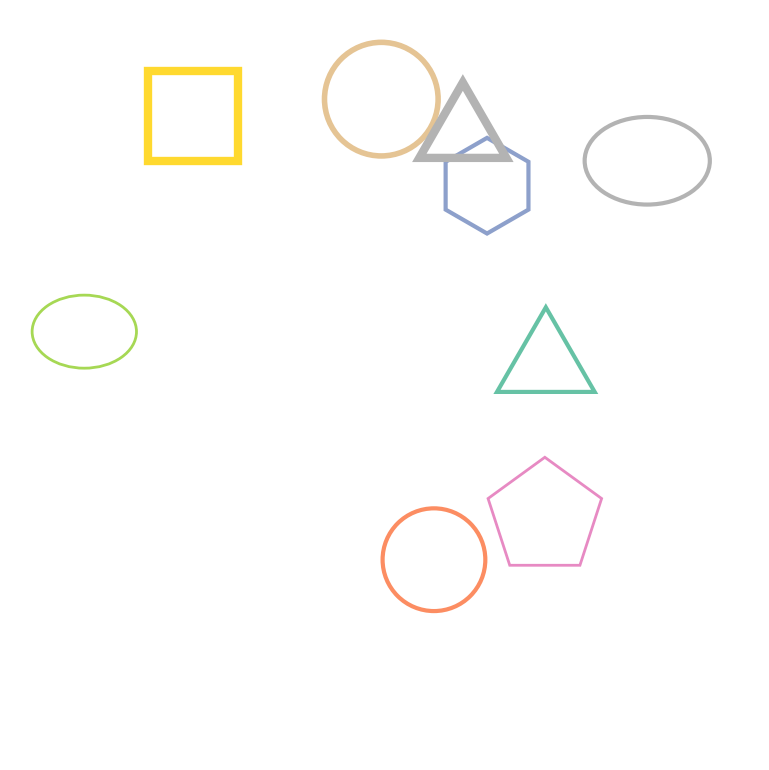[{"shape": "triangle", "thickness": 1.5, "radius": 0.37, "center": [0.709, 0.528]}, {"shape": "circle", "thickness": 1.5, "radius": 0.33, "center": [0.564, 0.273]}, {"shape": "hexagon", "thickness": 1.5, "radius": 0.31, "center": [0.633, 0.759]}, {"shape": "pentagon", "thickness": 1, "radius": 0.39, "center": [0.708, 0.329]}, {"shape": "oval", "thickness": 1, "radius": 0.34, "center": [0.109, 0.569]}, {"shape": "square", "thickness": 3, "radius": 0.29, "center": [0.251, 0.85]}, {"shape": "circle", "thickness": 2, "radius": 0.37, "center": [0.495, 0.871]}, {"shape": "triangle", "thickness": 3, "radius": 0.33, "center": [0.601, 0.828]}, {"shape": "oval", "thickness": 1.5, "radius": 0.41, "center": [0.841, 0.791]}]